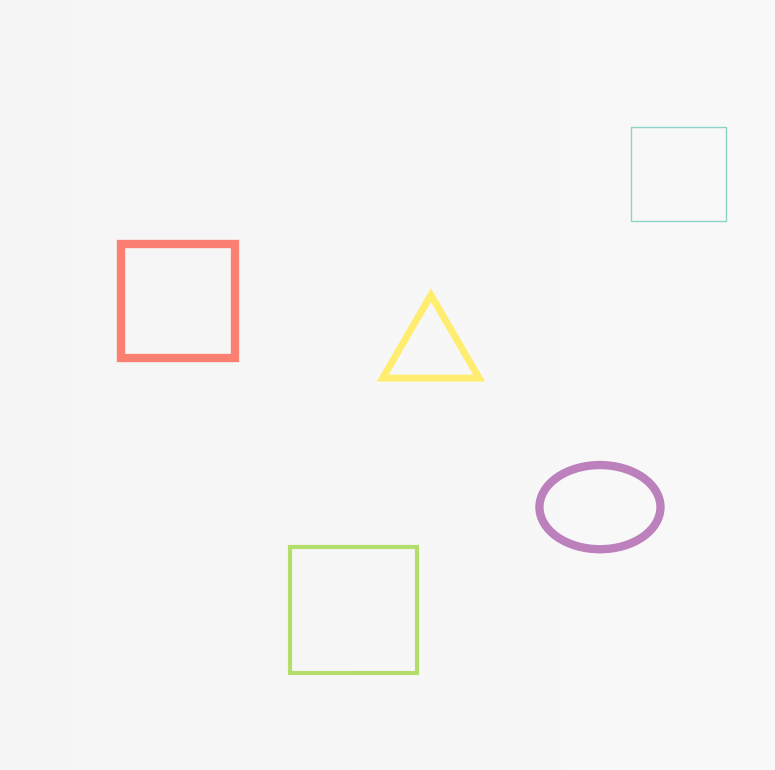[{"shape": "square", "thickness": 0.5, "radius": 0.31, "center": [0.876, 0.773]}, {"shape": "square", "thickness": 3, "radius": 0.37, "center": [0.23, 0.609]}, {"shape": "square", "thickness": 1.5, "radius": 0.41, "center": [0.456, 0.208]}, {"shape": "oval", "thickness": 3, "radius": 0.39, "center": [0.774, 0.341]}, {"shape": "triangle", "thickness": 2.5, "radius": 0.36, "center": [0.556, 0.545]}]